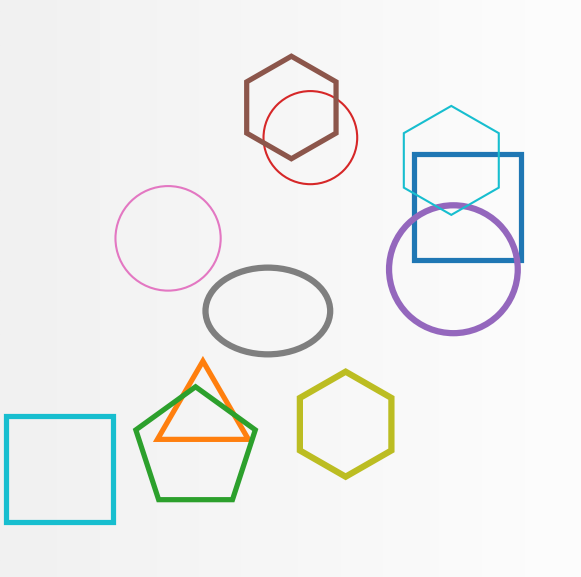[{"shape": "square", "thickness": 2.5, "radius": 0.46, "center": [0.805, 0.64]}, {"shape": "triangle", "thickness": 2.5, "radius": 0.45, "center": [0.349, 0.284]}, {"shape": "pentagon", "thickness": 2.5, "radius": 0.54, "center": [0.336, 0.221]}, {"shape": "circle", "thickness": 1, "radius": 0.4, "center": [0.534, 0.761]}, {"shape": "circle", "thickness": 3, "radius": 0.55, "center": [0.78, 0.533]}, {"shape": "hexagon", "thickness": 2.5, "radius": 0.44, "center": [0.501, 0.813]}, {"shape": "circle", "thickness": 1, "radius": 0.45, "center": [0.289, 0.586]}, {"shape": "oval", "thickness": 3, "radius": 0.54, "center": [0.461, 0.461]}, {"shape": "hexagon", "thickness": 3, "radius": 0.45, "center": [0.595, 0.265]}, {"shape": "hexagon", "thickness": 1, "radius": 0.47, "center": [0.776, 0.721]}, {"shape": "square", "thickness": 2.5, "radius": 0.46, "center": [0.103, 0.187]}]